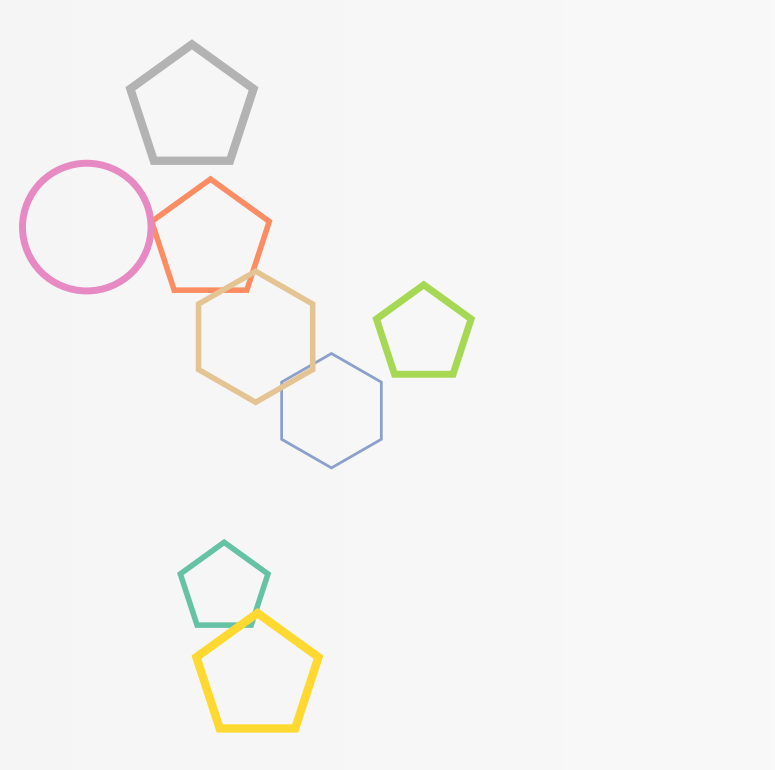[{"shape": "pentagon", "thickness": 2, "radius": 0.3, "center": [0.289, 0.236]}, {"shape": "pentagon", "thickness": 2, "radius": 0.4, "center": [0.272, 0.688]}, {"shape": "hexagon", "thickness": 1, "radius": 0.37, "center": [0.428, 0.467]}, {"shape": "circle", "thickness": 2.5, "radius": 0.41, "center": [0.112, 0.705]}, {"shape": "pentagon", "thickness": 2.5, "radius": 0.32, "center": [0.547, 0.566]}, {"shape": "pentagon", "thickness": 3, "radius": 0.41, "center": [0.332, 0.121]}, {"shape": "hexagon", "thickness": 2, "radius": 0.43, "center": [0.33, 0.563]}, {"shape": "pentagon", "thickness": 3, "radius": 0.42, "center": [0.248, 0.859]}]